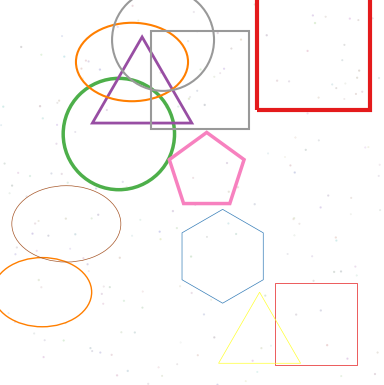[{"shape": "square", "thickness": 0.5, "radius": 0.53, "center": [0.821, 0.158]}, {"shape": "square", "thickness": 3, "radius": 0.73, "center": [0.814, 0.86]}, {"shape": "hexagon", "thickness": 0.5, "radius": 0.61, "center": [0.578, 0.334]}, {"shape": "circle", "thickness": 2.5, "radius": 0.72, "center": [0.309, 0.652]}, {"shape": "triangle", "thickness": 2, "radius": 0.75, "center": [0.369, 0.755]}, {"shape": "oval", "thickness": 1.5, "radius": 0.73, "center": [0.343, 0.839]}, {"shape": "oval", "thickness": 1, "radius": 0.64, "center": [0.11, 0.241]}, {"shape": "triangle", "thickness": 0.5, "radius": 0.62, "center": [0.674, 0.118]}, {"shape": "oval", "thickness": 0.5, "radius": 0.71, "center": [0.172, 0.419]}, {"shape": "pentagon", "thickness": 2.5, "radius": 0.51, "center": [0.537, 0.554]}, {"shape": "circle", "thickness": 1.5, "radius": 0.66, "center": [0.423, 0.896]}, {"shape": "square", "thickness": 1.5, "radius": 0.63, "center": [0.52, 0.792]}]